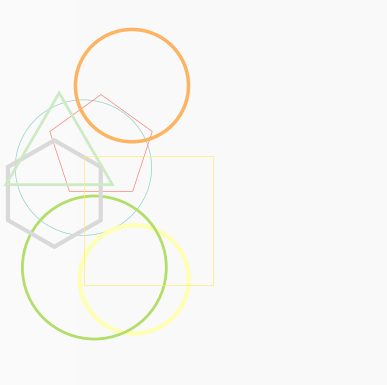[{"shape": "circle", "thickness": 0.5, "radius": 0.88, "center": [0.215, 0.565]}, {"shape": "circle", "thickness": 3, "radius": 0.7, "center": [0.347, 0.274]}, {"shape": "pentagon", "thickness": 0.5, "radius": 0.69, "center": [0.261, 0.615]}, {"shape": "circle", "thickness": 2.5, "radius": 0.73, "center": [0.341, 0.778]}, {"shape": "circle", "thickness": 2, "radius": 0.93, "center": [0.243, 0.305]}, {"shape": "hexagon", "thickness": 3, "radius": 0.69, "center": [0.14, 0.497]}, {"shape": "triangle", "thickness": 2, "radius": 0.79, "center": [0.153, 0.6]}, {"shape": "square", "thickness": 0.5, "radius": 0.83, "center": [0.383, 0.428]}]